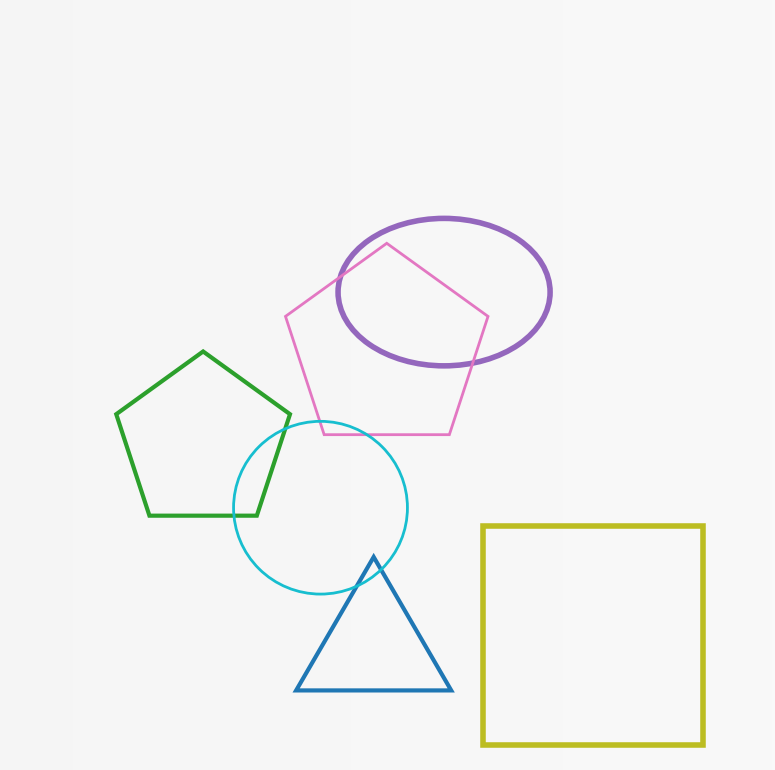[{"shape": "triangle", "thickness": 1.5, "radius": 0.58, "center": [0.482, 0.161]}, {"shape": "pentagon", "thickness": 1.5, "radius": 0.59, "center": [0.262, 0.426]}, {"shape": "oval", "thickness": 2, "radius": 0.68, "center": [0.573, 0.621]}, {"shape": "pentagon", "thickness": 1, "radius": 0.69, "center": [0.499, 0.547]}, {"shape": "square", "thickness": 2, "radius": 0.71, "center": [0.765, 0.175]}, {"shape": "circle", "thickness": 1, "radius": 0.56, "center": [0.414, 0.341]}]